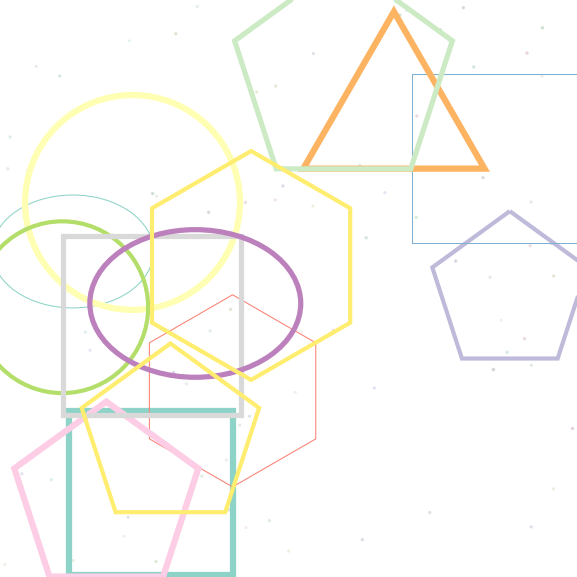[{"shape": "oval", "thickness": 0.5, "radius": 0.7, "center": [0.126, 0.564]}, {"shape": "square", "thickness": 3, "radius": 0.71, "center": [0.261, 0.146]}, {"shape": "circle", "thickness": 3, "radius": 0.93, "center": [0.229, 0.649]}, {"shape": "pentagon", "thickness": 2, "radius": 0.71, "center": [0.883, 0.492]}, {"shape": "hexagon", "thickness": 0.5, "radius": 0.83, "center": [0.403, 0.322]}, {"shape": "square", "thickness": 0.5, "radius": 0.73, "center": [0.86, 0.724]}, {"shape": "triangle", "thickness": 3, "radius": 0.91, "center": [0.682, 0.798]}, {"shape": "circle", "thickness": 2, "radius": 0.74, "center": [0.108, 0.467]}, {"shape": "pentagon", "thickness": 3, "radius": 0.84, "center": [0.184, 0.136]}, {"shape": "square", "thickness": 2.5, "radius": 0.77, "center": [0.263, 0.435]}, {"shape": "oval", "thickness": 2.5, "radius": 0.91, "center": [0.338, 0.474]}, {"shape": "pentagon", "thickness": 2.5, "radius": 0.99, "center": [0.595, 0.867]}, {"shape": "hexagon", "thickness": 2, "radius": 0.99, "center": [0.435, 0.539]}, {"shape": "pentagon", "thickness": 2, "radius": 0.81, "center": [0.295, 0.243]}]